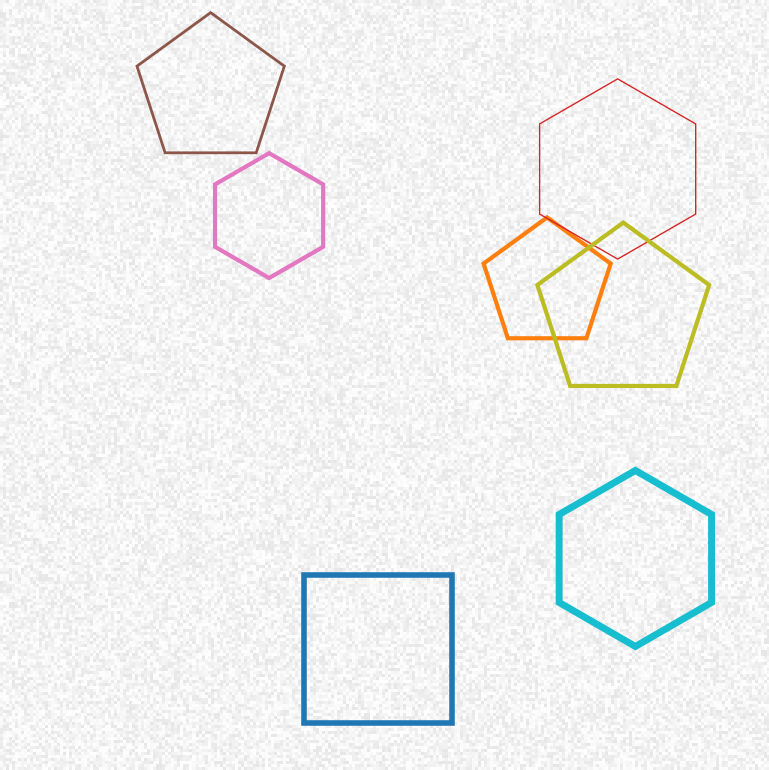[{"shape": "square", "thickness": 2, "radius": 0.48, "center": [0.491, 0.157]}, {"shape": "pentagon", "thickness": 1.5, "radius": 0.43, "center": [0.711, 0.631]}, {"shape": "hexagon", "thickness": 0.5, "radius": 0.59, "center": [0.802, 0.781]}, {"shape": "pentagon", "thickness": 1, "radius": 0.5, "center": [0.274, 0.883]}, {"shape": "hexagon", "thickness": 1.5, "radius": 0.41, "center": [0.349, 0.72]}, {"shape": "pentagon", "thickness": 1.5, "radius": 0.59, "center": [0.809, 0.594]}, {"shape": "hexagon", "thickness": 2.5, "radius": 0.57, "center": [0.825, 0.275]}]